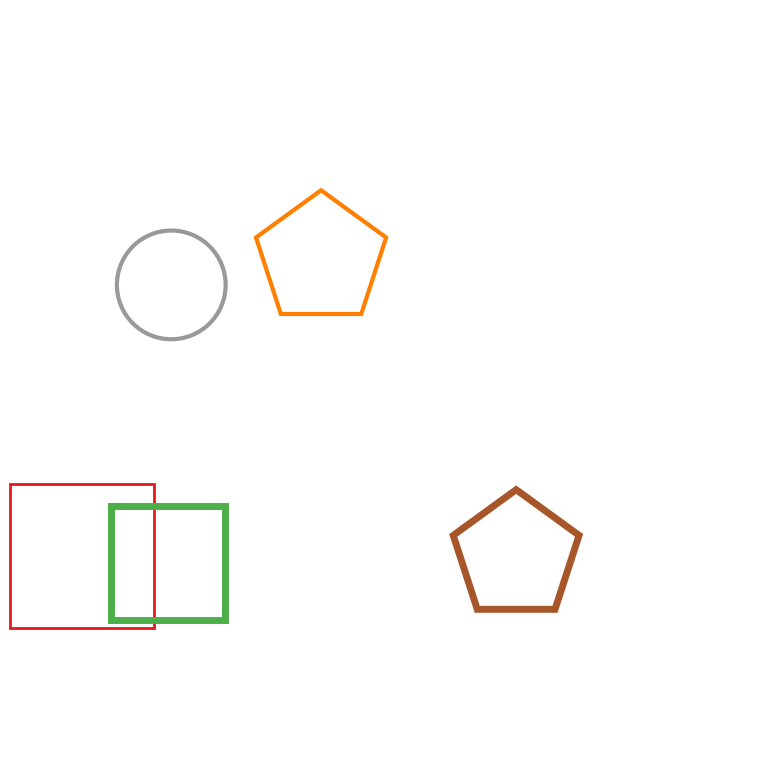[{"shape": "square", "thickness": 1, "radius": 0.47, "center": [0.107, 0.278]}, {"shape": "square", "thickness": 2.5, "radius": 0.37, "center": [0.218, 0.269]}, {"shape": "pentagon", "thickness": 1.5, "radius": 0.44, "center": [0.417, 0.664]}, {"shape": "pentagon", "thickness": 2.5, "radius": 0.43, "center": [0.67, 0.278]}, {"shape": "circle", "thickness": 1.5, "radius": 0.35, "center": [0.222, 0.63]}]